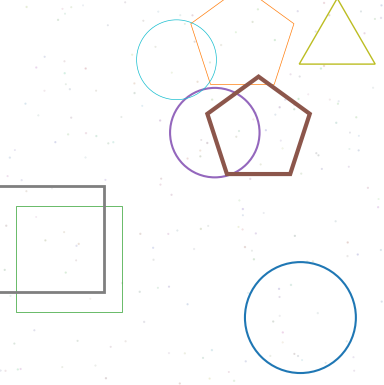[{"shape": "circle", "thickness": 1.5, "radius": 0.72, "center": [0.78, 0.175]}, {"shape": "pentagon", "thickness": 0.5, "radius": 0.7, "center": [0.63, 0.895]}, {"shape": "square", "thickness": 0.5, "radius": 0.69, "center": [0.18, 0.328]}, {"shape": "circle", "thickness": 1.5, "radius": 0.58, "center": [0.558, 0.656]}, {"shape": "pentagon", "thickness": 3, "radius": 0.7, "center": [0.672, 0.661]}, {"shape": "square", "thickness": 2, "radius": 0.69, "center": [0.131, 0.379]}, {"shape": "triangle", "thickness": 1, "radius": 0.57, "center": [0.876, 0.89]}, {"shape": "circle", "thickness": 0.5, "radius": 0.52, "center": [0.459, 0.845]}]